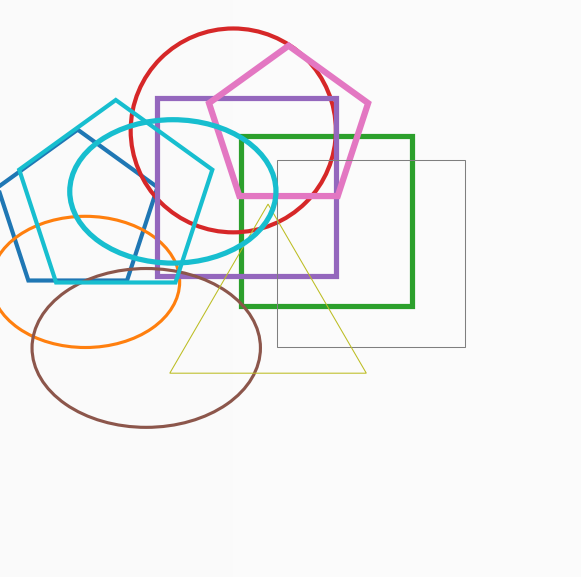[{"shape": "pentagon", "thickness": 2, "radius": 0.72, "center": [0.134, 0.63]}, {"shape": "oval", "thickness": 1.5, "radius": 0.81, "center": [0.147, 0.511]}, {"shape": "square", "thickness": 2.5, "radius": 0.74, "center": [0.562, 0.616]}, {"shape": "circle", "thickness": 2, "radius": 0.88, "center": [0.401, 0.773]}, {"shape": "square", "thickness": 2.5, "radius": 0.77, "center": [0.425, 0.675]}, {"shape": "oval", "thickness": 1.5, "radius": 0.98, "center": [0.252, 0.397]}, {"shape": "pentagon", "thickness": 3, "radius": 0.72, "center": [0.496, 0.776]}, {"shape": "square", "thickness": 0.5, "radius": 0.81, "center": [0.639, 0.56]}, {"shape": "triangle", "thickness": 0.5, "radius": 0.98, "center": [0.461, 0.451]}, {"shape": "pentagon", "thickness": 2, "radius": 0.87, "center": [0.199, 0.651]}, {"shape": "oval", "thickness": 2.5, "radius": 0.89, "center": [0.297, 0.668]}]